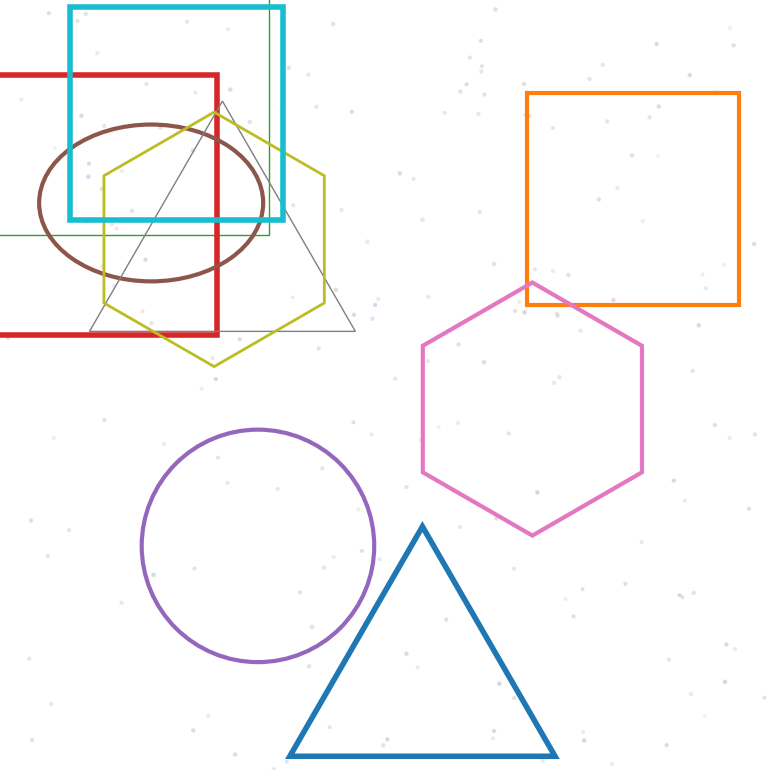[{"shape": "triangle", "thickness": 2, "radius": 0.99, "center": [0.549, 0.117]}, {"shape": "square", "thickness": 1.5, "radius": 0.69, "center": [0.822, 0.742]}, {"shape": "square", "thickness": 0.5, "radius": 0.98, "center": [0.154, 0.89]}, {"shape": "square", "thickness": 2, "radius": 0.85, "center": [0.112, 0.734]}, {"shape": "circle", "thickness": 1.5, "radius": 0.75, "center": [0.335, 0.291]}, {"shape": "oval", "thickness": 1.5, "radius": 0.73, "center": [0.196, 0.736]}, {"shape": "hexagon", "thickness": 1.5, "radius": 0.82, "center": [0.691, 0.469]}, {"shape": "triangle", "thickness": 0.5, "radius": 1.0, "center": [0.289, 0.669]}, {"shape": "hexagon", "thickness": 1, "radius": 0.83, "center": [0.278, 0.689]}, {"shape": "square", "thickness": 2, "radius": 0.69, "center": [0.23, 0.852]}]